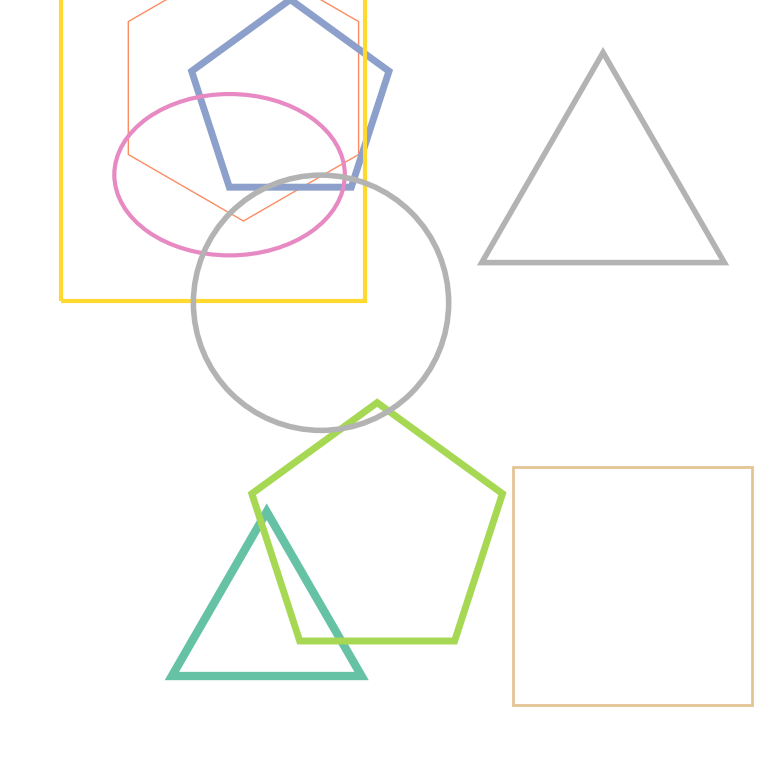[{"shape": "triangle", "thickness": 3, "radius": 0.71, "center": [0.346, 0.193]}, {"shape": "hexagon", "thickness": 0.5, "radius": 0.86, "center": [0.316, 0.886]}, {"shape": "pentagon", "thickness": 2.5, "radius": 0.67, "center": [0.377, 0.866]}, {"shape": "oval", "thickness": 1.5, "radius": 0.75, "center": [0.298, 0.773]}, {"shape": "pentagon", "thickness": 2.5, "radius": 0.86, "center": [0.49, 0.306]}, {"shape": "square", "thickness": 1.5, "radius": 0.99, "center": [0.276, 0.806]}, {"shape": "square", "thickness": 1, "radius": 0.77, "center": [0.821, 0.239]}, {"shape": "circle", "thickness": 2, "radius": 0.83, "center": [0.417, 0.607]}, {"shape": "triangle", "thickness": 2, "radius": 0.91, "center": [0.783, 0.75]}]